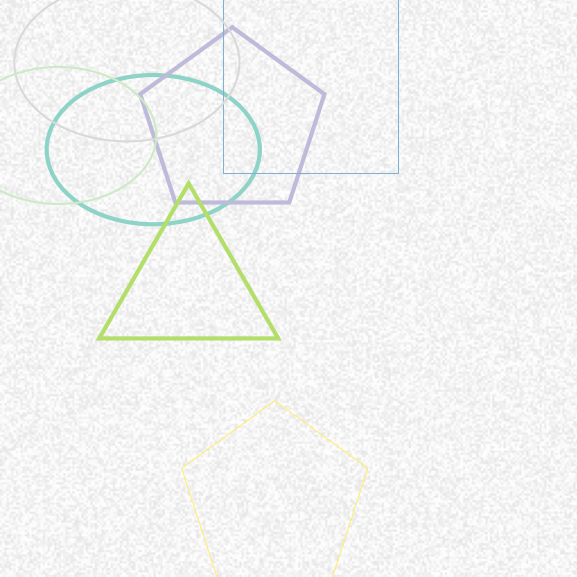[{"shape": "oval", "thickness": 2, "radius": 0.92, "center": [0.265, 0.74]}, {"shape": "pentagon", "thickness": 2, "radius": 0.84, "center": [0.402, 0.784]}, {"shape": "square", "thickness": 0.5, "radius": 0.76, "center": [0.538, 0.851]}, {"shape": "triangle", "thickness": 2, "radius": 0.9, "center": [0.327, 0.503]}, {"shape": "oval", "thickness": 1, "radius": 0.97, "center": [0.22, 0.891]}, {"shape": "oval", "thickness": 1, "radius": 0.85, "center": [0.101, 0.765]}, {"shape": "pentagon", "thickness": 0.5, "radius": 0.85, "center": [0.476, 0.136]}]